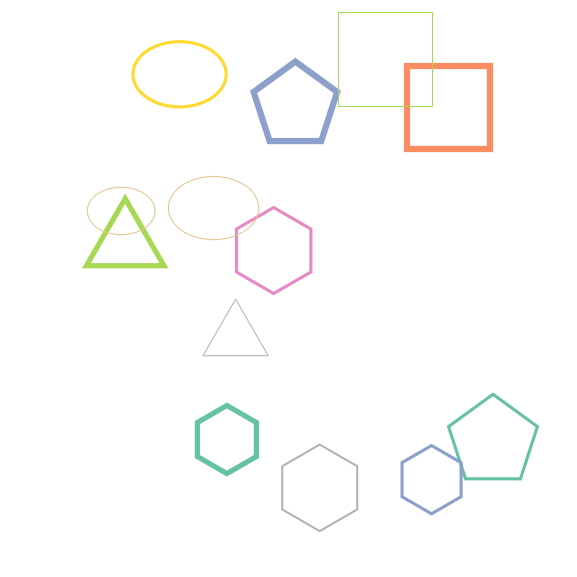[{"shape": "pentagon", "thickness": 1.5, "radius": 0.4, "center": [0.854, 0.235]}, {"shape": "hexagon", "thickness": 2.5, "radius": 0.29, "center": [0.393, 0.238]}, {"shape": "square", "thickness": 3, "radius": 0.36, "center": [0.777, 0.813]}, {"shape": "hexagon", "thickness": 1.5, "radius": 0.3, "center": [0.747, 0.169]}, {"shape": "pentagon", "thickness": 3, "radius": 0.38, "center": [0.512, 0.816]}, {"shape": "hexagon", "thickness": 1.5, "radius": 0.37, "center": [0.474, 0.565]}, {"shape": "square", "thickness": 0.5, "radius": 0.41, "center": [0.667, 0.897]}, {"shape": "triangle", "thickness": 2.5, "radius": 0.39, "center": [0.217, 0.578]}, {"shape": "oval", "thickness": 1.5, "radius": 0.4, "center": [0.311, 0.871]}, {"shape": "oval", "thickness": 0.5, "radius": 0.39, "center": [0.37, 0.639]}, {"shape": "oval", "thickness": 0.5, "radius": 0.29, "center": [0.21, 0.634]}, {"shape": "triangle", "thickness": 0.5, "radius": 0.33, "center": [0.408, 0.416]}, {"shape": "hexagon", "thickness": 1, "radius": 0.37, "center": [0.554, 0.154]}]